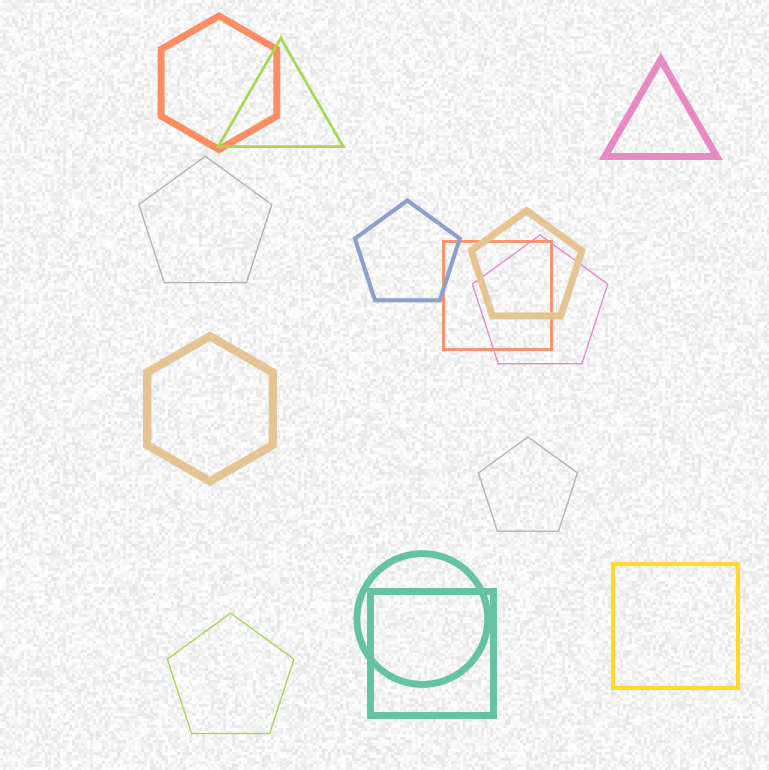[{"shape": "square", "thickness": 2.5, "radius": 0.4, "center": [0.561, 0.152]}, {"shape": "circle", "thickness": 2.5, "radius": 0.42, "center": [0.549, 0.196]}, {"shape": "hexagon", "thickness": 2.5, "radius": 0.43, "center": [0.284, 0.893]}, {"shape": "square", "thickness": 1, "radius": 0.35, "center": [0.645, 0.617]}, {"shape": "pentagon", "thickness": 1.5, "radius": 0.36, "center": [0.529, 0.668]}, {"shape": "pentagon", "thickness": 0.5, "radius": 0.46, "center": [0.701, 0.602]}, {"shape": "triangle", "thickness": 2.5, "radius": 0.42, "center": [0.858, 0.839]}, {"shape": "triangle", "thickness": 1, "radius": 0.47, "center": [0.365, 0.857]}, {"shape": "pentagon", "thickness": 0.5, "radius": 0.43, "center": [0.299, 0.117]}, {"shape": "square", "thickness": 1.5, "radius": 0.4, "center": [0.877, 0.187]}, {"shape": "hexagon", "thickness": 3, "radius": 0.47, "center": [0.273, 0.469]}, {"shape": "pentagon", "thickness": 2.5, "radius": 0.38, "center": [0.684, 0.651]}, {"shape": "pentagon", "thickness": 0.5, "radius": 0.34, "center": [0.686, 0.365]}, {"shape": "pentagon", "thickness": 0.5, "radius": 0.45, "center": [0.267, 0.706]}]